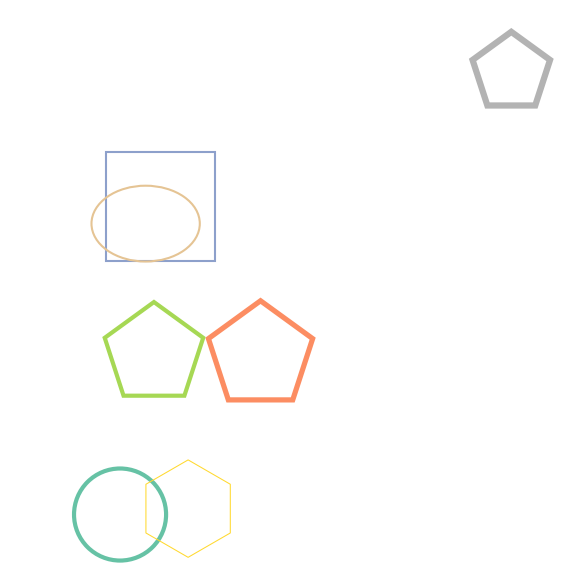[{"shape": "circle", "thickness": 2, "radius": 0.4, "center": [0.208, 0.108]}, {"shape": "pentagon", "thickness": 2.5, "radius": 0.47, "center": [0.451, 0.383]}, {"shape": "square", "thickness": 1, "radius": 0.47, "center": [0.279, 0.641]}, {"shape": "pentagon", "thickness": 2, "radius": 0.45, "center": [0.267, 0.386]}, {"shape": "hexagon", "thickness": 0.5, "radius": 0.42, "center": [0.326, 0.118]}, {"shape": "oval", "thickness": 1, "radius": 0.47, "center": [0.252, 0.612]}, {"shape": "pentagon", "thickness": 3, "radius": 0.35, "center": [0.885, 0.874]}]